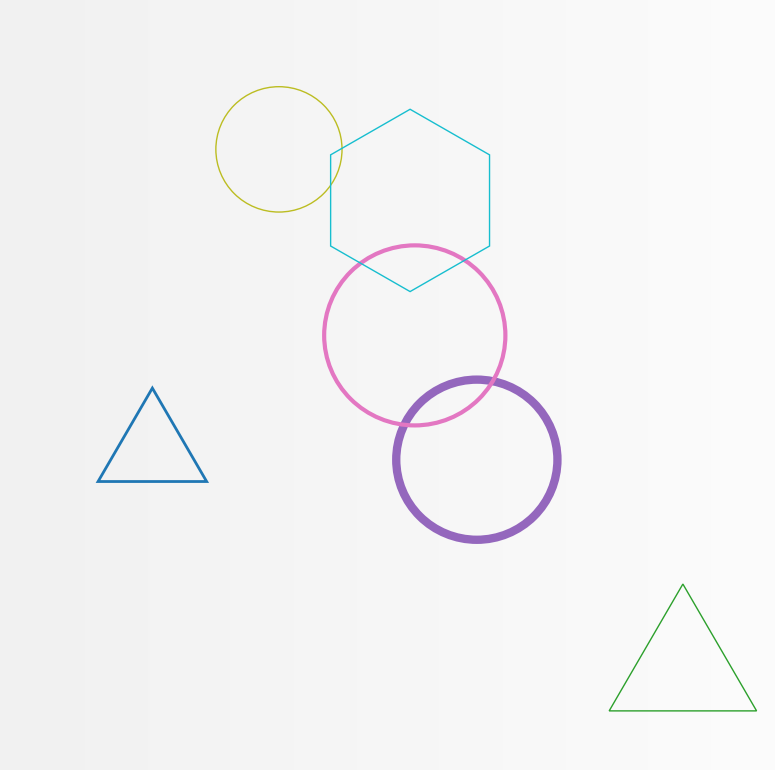[{"shape": "triangle", "thickness": 1, "radius": 0.4, "center": [0.197, 0.415]}, {"shape": "triangle", "thickness": 0.5, "radius": 0.55, "center": [0.881, 0.132]}, {"shape": "circle", "thickness": 3, "radius": 0.52, "center": [0.615, 0.403]}, {"shape": "circle", "thickness": 1.5, "radius": 0.58, "center": [0.535, 0.564]}, {"shape": "circle", "thickness": 0.5, "radius": 0.41, "center": [0.36, 0.806]}, {"shape": "hexagon", "thickness": 0.5, "radius": 0.59, "center": [0.529, 0.74]}]